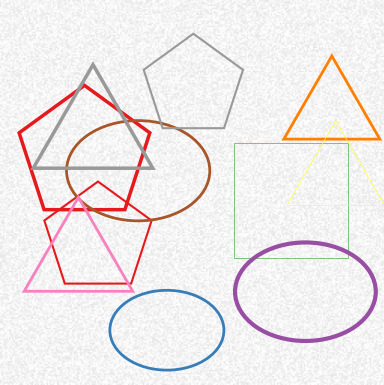[{"shape": "pentagon", "thickness": 2.5, "radius": 0.89, "center": [0.219, 0.6]}, {"shape": "pentagon", "thickness": 1.5, "radius": 0.73, "center": [0.255, 0.382]}, {"shape": "oval", "thickness": 2, "radius": 0.74, "center": [0.433, 0.142]}, {"shape": "square", "thickness": 0.5, "radius": 0.75, "center": [0.756, 0.48]}, {"shape": "oval", "thickness": 3, "radius": 0.91, "center": [0.793, 0.242]}, {"shape": "triangle", "thickness": 2, "radius": 0.72, "center": [0.862, 0.711]}, {"shape": "triangle", "thickness": 0.5, "radius": 0.73, "center": [0.872, 0.54]}, {"shape": "oval", "thickness": 2, "radius": 0.93, "center": [0.359, 0.557]}, {"shape": "triangle", "thickness": 2, "radius": 0.81, "center": [0.204, 0.325]}, {"shape": "pentagon", "thickness": 1.5, "radius": 0.68, "center": [0.502, 0.777]}, {"shape": "triangle", "thickness": 2.5, "radius": 0.9, "center": [0.242, 0.653]}]